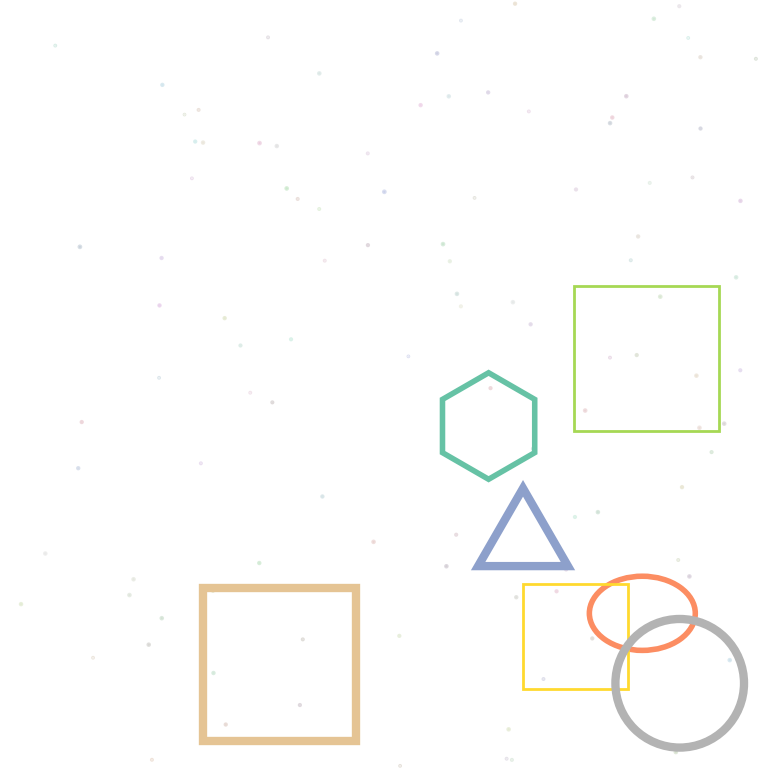[{"shape": "hexagon", "thickness": 2, "radius": 0.35, "center": [0.635, 0.447]}, {"shape": "oval", "thickness": 2, "radius": 0.34, "center": [0.834, 0.203]}, {"shape": "triangle", "thickness": 3, "radius": 0.34, "center": [0.679, 0.298]}, {"shape": "square", "thickness": 1, "radius": 0.47, "center": [0.84, 0.534]}, {"shape": "square", "thickness": 1, "radius": 0.34, "center": [0.748, 0.173]}, {"shape": "square", "thickness": 3, "radius": 0.5, "center": [0.363, 0.137]}, {"shape": "circle", "thickness": 3, "radius": 0.42, "center": [0.883, 0.113]}]